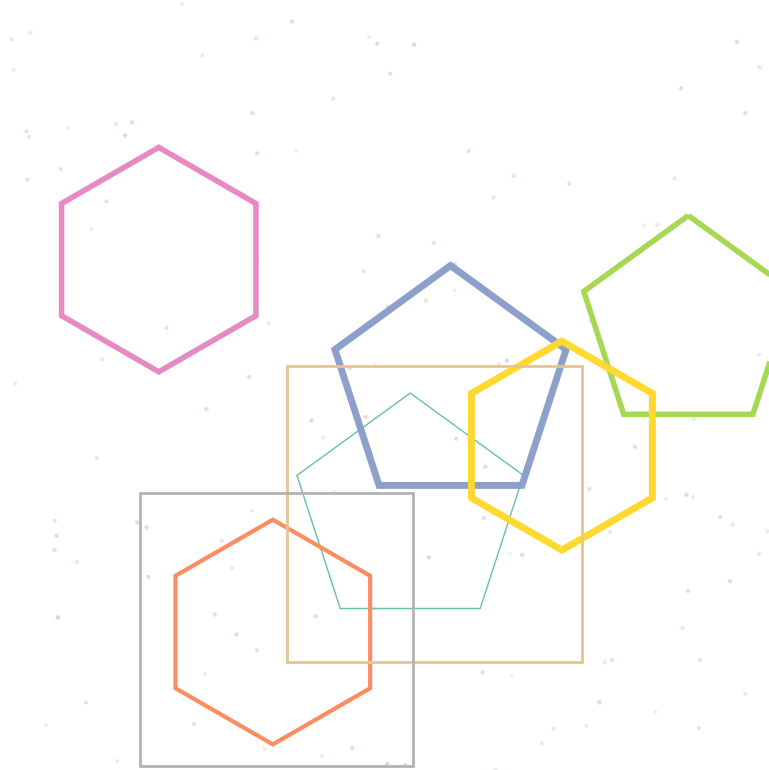[{"shape": "pentagon", "thickness": 0.5, "radius": 0.77, "center": [0.533, 0.335]}, {"shape": "hexagon", "thickness": 1.5, "radius": 0.73, "center": [0.354, 0.179]}, {"shape": "pentagon", "thickness": 2.5, "radius": 0.79, "center": [0.585, 0.497]}, {"shape": "hexagon", "thickness": 2, "radius": 0.73, "center": [0.206, 0.663]}, {"shape": "pentagon", "thickness": 2, "radius": 0.71, "center": [0.894, 0.577]}, {"shape": "hexagon", "thickness": 2.5, "radius": 0.68, "center": [0.73, 0.421]}, {"shape": "square", "thickness": 1, "radius": 0.96, "center": [0.564, 0.333]}, {"shape": "square", "thickness": 1, "radius": 0.89, "center": [0.359, 0.183]}]